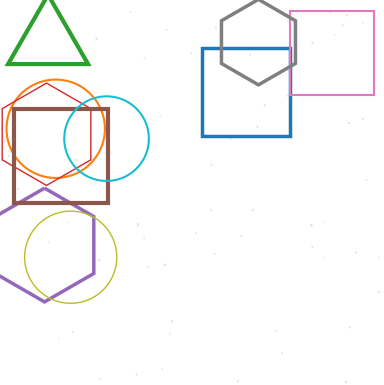[{"shape": "square", "thickness": 2.5, "radius": 0.57, "center": [0.638, 0.762]}, {"shape": "circle", "thickness": 1.5, "radius": 0.64, "center": [0.145, 0.666]}, {"shape": "triangle", "thickness": 3, "radius": 0.6, "center": [0.125, 0.894]}, {"shape": "hexagon", "thickness": 1, "radius": 0.66, "center": [0.121, 0.651]}, {"shape": "hexagon", "thickness": 2.5, "radius": 0.74, "center": [0.116, 0.364]}, {"shape": "square", "thickness": 3, "radius": 0.61, "center": [0.158, 0.594]}, {"shape": "square", "thickness": 1.5, "radius": 0.55, "center": [0.863, 0.863]}, {"shape": "hexagon", "thickness": 2.5, "radius": 0.55, "center": [0.671, 0.891]}, {"shape": "circle", "thickness": 1, "radius": 0.6, "center": [0.184, 0.332]}, {"shape": "circle", "thickness": 1.5, "radius": 0.55, "center": [0.277, 0.64]}]